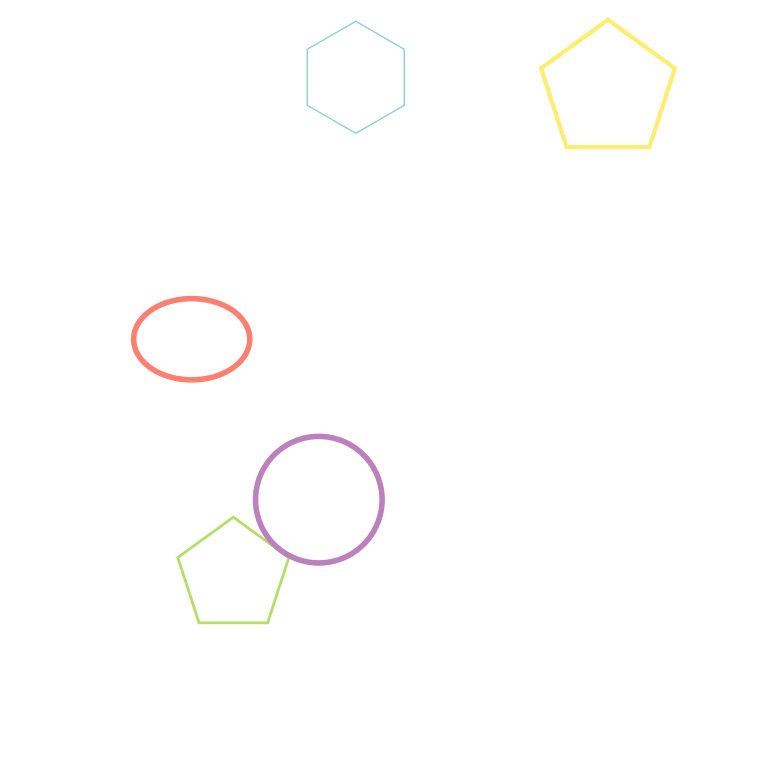[{"shape": "hexagon", "thickness": 0.5, "radius": 0.36, "center": [0.462, 0.9]}, {"shape": "oval", "thickness": 2, "radius": 0.38, "center": [0.249, 0.559]}, {"shape": "pentagon", "thickness": 1, "radius": 0.38, "center": [0.303, 0.253]}, {"shape": "circle", "thickness": 2, "radius": 0.41, "center": [0.414, 0.351]}, {"shape": "pentagon", "thickness": 1.5, "radius": 0.46, "center": [0.79, 0.883]}]